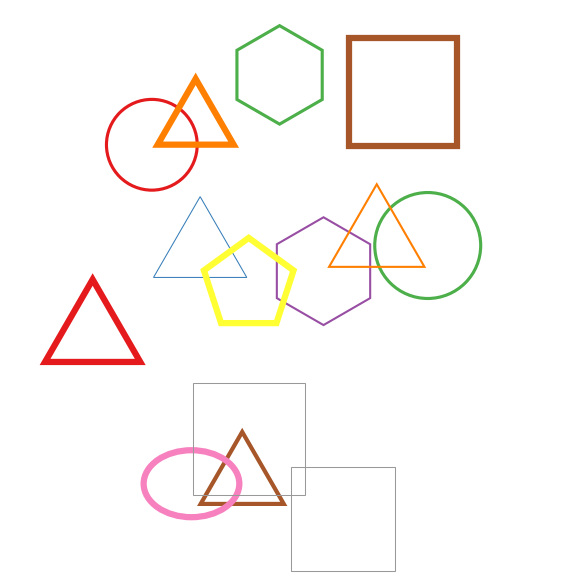[{"shape": "circle", "thickness": 1.5, "radius": 0.39, "center": [0.263, 0.748]}, {"shape": "triangle", "thickness": 3, "radius": 0.48, "center": [0.16, 0.42]}, {"shape": "triangle", "thickness": 0.5, "radius": 0.47, "center": [0.347, 0.565]}, {"shape": "circle", "thickness": 1.5, "radius": 0.46, "center": [0.741, 0.574]}, {"shape": "hexagon", "thickness": 1.5, "radius": 0.43, "center": [0.484, 0.869]}, {"shape": "hexagon", "thickness": 1, "radius": 0.47, "center": [0.56, 0.53]}, {"shape": "triangle", "thickness": 1, "radius": 0.48, "center": [0.652, 0.585]}, {"shape": "triangle", "thickness": 3, "radius": 0.38, "center": [0.339, 0.787]}, {"shape": "pentagon", "thickness": 3, "radius": 0.41, "center": [0.431, 0.506]}, {"shape": "triangle", "thickness": 2, "radius": 0.42, "center": [0.419, 0.168]}, {"shape": "square", "thickness": 3, "radius": 0.47, "center": [0.698, 0.839]}, {"shape": "oval", "thickness": 3, "radius": 0.41, "center": [0.332, 0.162]}, {"shape": "square", "thickness": 0.5, "radius": 0.45, "center": [0.593, 0.1]}, {"shape": "square", "thickness": 0.5, "radius": 0.48, "center": [0.431, 0.239]}]